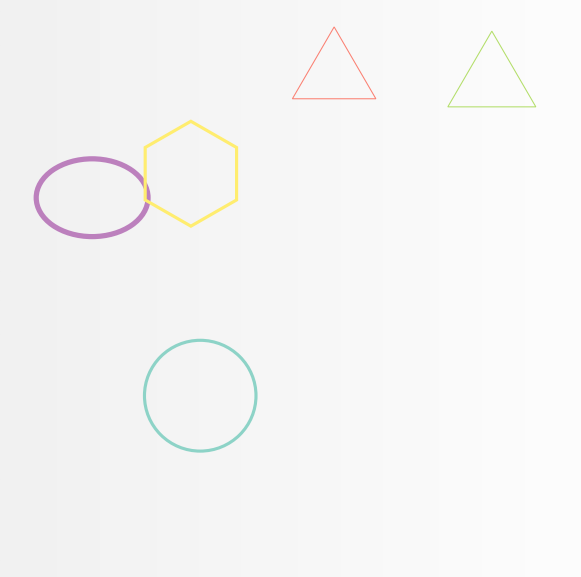[{"shape": "circle", "thickness": 1.5, "radius": 0.48, "center": [0.344, 0.314]}, {"shape": "triangle", "thickness": 0.5, "radius": 0.41, "center": [0.575, 0.87]}, {"shape": "triangle", "thickness": 0.5, "radius": 0.44, "center": [0.846, 0.858]}, {"shape": "oval", "thickness": 2.5, "radius": 0.48, "center": [0.159, 0.657]}, {"shape": "hexagon", "thickness": 1.5, "radius": 0.45, "center": [0.328, 0.698]}]